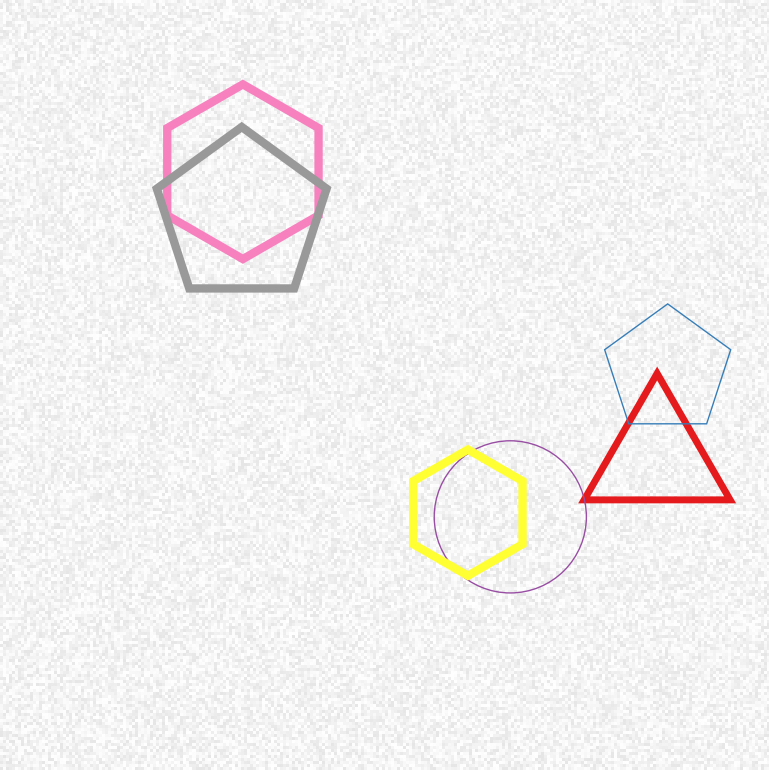[{"shape": "triangle", "thickness": 2.5, "radius": 0.55, "center": [0.853, 0.406]}, {"shape": "pentagon", "thickness": 0.5, "radius": 0.43, "center": [0.867, 0.519]}, {"shape": "circle", "thickness": 0.5, "radius": 0.49, "center": [0.663, 0.329]}, {"shape": "hexagon", "thickness": 3, "radius": 0.41, "center": [0.608, 0.334]}, {"shape": "hexagon", "thickness": 3, "radius": 0.57, "center": [0.315, 0.777]}, {"shape": "pentagon", "thickness": 3, "radius": 0.58, "center": [0.314, 0.719]}]